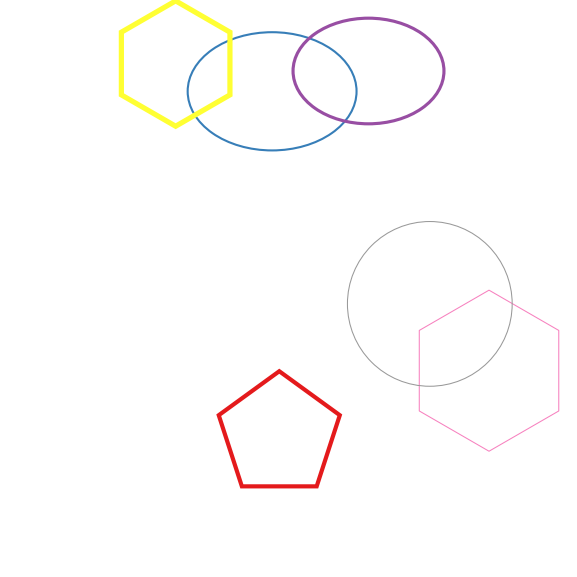[{"shape": "pentagon", "thickness": 2, "radius": 0.55, "center": [0.484, 0.246]}, {"shape": "oval", "thickness": 1, "radius": 0.73, "center": [0.471, 0.841]}, {"shape": "oval", "thickness": 1.5, "radius": 0.65, "center": [0.638, 0.876]}, {"shape": "hexagon", "thickness": 2.5, "radius": 0.54, "center": [0.304, 0.889]}, {"shape": "hexagon", "thickness": 0.5, "radius": 0.7, "center": [0.847, 0.357]}, {"shape": "circle", "thickness": 0.5, "radius": 0.71, "center": [0.744, 0.473]}]